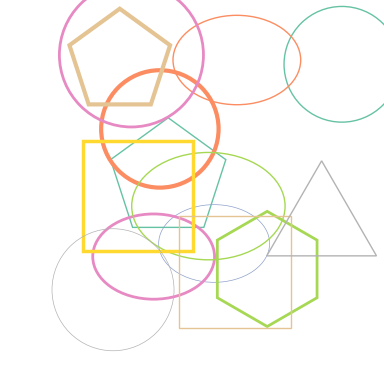[{"shape": "circle", "thickness": 1, "radius": 0.75, "center": [0.888, 0.833]}, {"shape": "pentagon", "thickness": 1, "radius": 0.79, "center": [0.437, 0.537]}, {"shape": "circle", "thickness": 3, "radius": 0.76, "center": [0.415, 0.665]}, {"shape": "oval", "thickness": 1, "radius": 0.83, "center": [0.615, 0.844]}, {"shape": "oval", "thickness": 0.5, "radius": 0.72, "center": [0.556, 0.368]}, {"shape": "oval", "thickness": 2, "radius": 0.79, "center": [0.399, 0.334]}, {"shape": "circle", "thickness": 2, "radius": 0.94, "center": [0.341, 0.857]}, {"shape": "hexagon", "thickness": 2, "radius": 0.75, "center": [0.694, 0.301]}, {"shape": "oval", "thickness": 1, "radius": 1.0, "center": [0.541, 0.465]}, {"shape": "square", "thickness": 2.5, "radius": 0.71, "center": [0.358, 0.49]}, {"shape": "pentagon", "thickness": 3, "radius": 0.69, "center": [0.311, 0.84]}, {"shape": "square", "thickness": 1, "radius": 0.73, "center": [0.61, 0.293]}, {"shape": "circle", "thickness": 0.5, "radius": 0.79, "center": [0.294, 0.247]}, {"shape": "triangle", "thickness": 1, "radius": 0.82, "center": [0.835, 0.418]}]